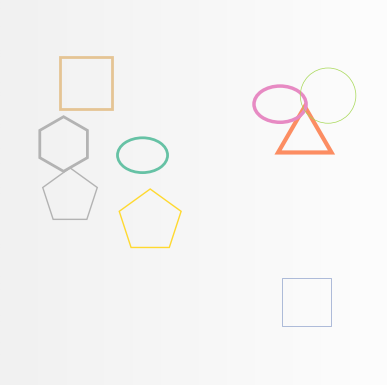[{"shape": "oval", "thickness": 2, "radius": 0.32, "center": [0.368, 0.597]}, {"shape": "triangle", "thickness": 3, "radius": 0.4, "center": [0.787, 0.644]}, {"shape": "square", "thickness": 0.5, "radius": 0.31, "center": [0.791, 0.216]}, {"shape": "oval", "thickness": 2.5, "radius": 0.34, "center": [0.723, 0.729]}, {"shape": "circle", "thickness": 0.5, "radius": 0.36, "center": [0.847, 0.752]}, {"shape": "pentagon", "thickness": 1, "radius": 0.42, "center": [0.388, 0.425]}, {"shape": "square", "thickness": 2, "radius": 0.34, "center": [0.222, 0.784]}, {"shape": "pentagon", "thickness": 1, "radius": 0.37, "center": [0.181, 0.49]}, {"shape": "hexagon", "thickness": 2, "radius": 0.35, "center": [0.164, 0.626]}]